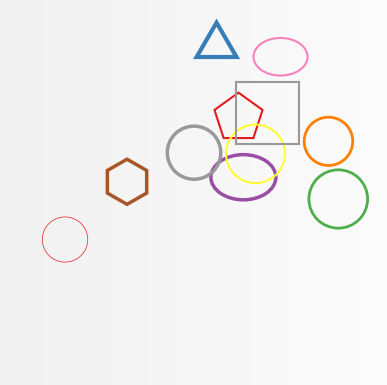[{"shape": "circle", "thickness": 0.5, "radius": 0.29, "center": [0.168, 0.378]}, {"shape": "pentagon", "thickness": 1.5, "radius": 0.33, "center": [0.616, 0.694]}, {"shape": "triangle", "thickness": 3, "radius": 0.3, "center": [0.559, 0.882]}, {"shape": "circle", "thickness": 2, "radius": 0.38, "center": [0.873, 0.483]}, {"shape": "oval", "thickness": 2.5, "radius": 0.42, "center": [0.628, 0.54]}, {"shape": "circle", "thickness": 2, "radius": 0.31, "center": [0.848, 0.633]}, {"shape": "circle", "thickness": 1.5, "radius": 0.38, "center": [0.659, 0.6]}, {"shape": "hexagon", "thickness": 2.5, "radius": 0.29, "center": [0.328, 0.528]}, {"shape": "oval", "thickness": 1.5, "radius": 0.35, "center": [0.724, 0.853]}, {"shape": "square", "thickness": 1.5, "radius": 0.4, "center": [0.689, 0.707]}, {"shape": "circle", "thickness": 2.5, "radius": 0.35, "center": [0.501, 0.603]}]